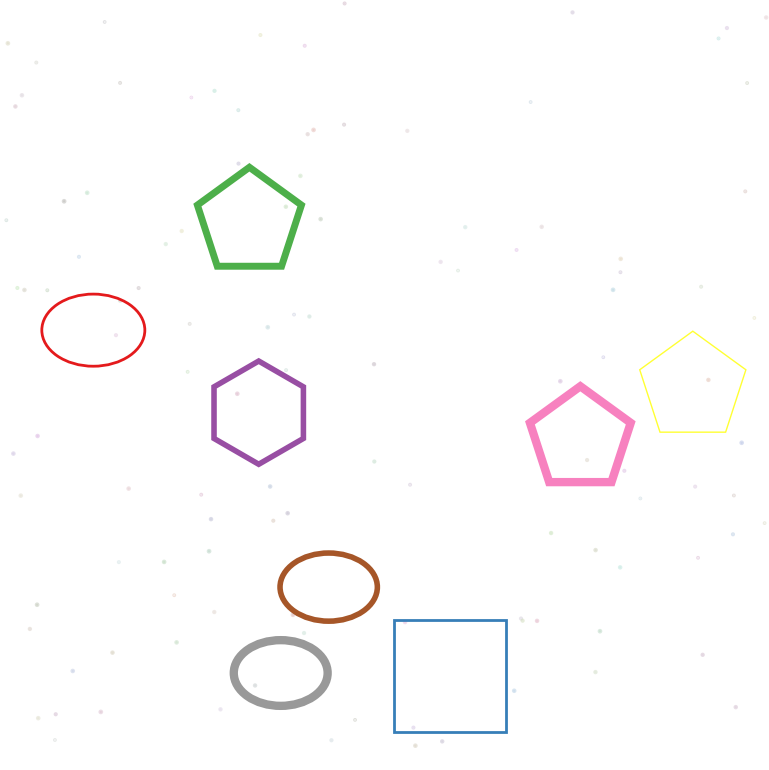[{"shape": "oval", "thickness": 1, "radius": 0.33, "center": [0.121, 0.571]}, {"shape": "square", "thickness": 1, "radius": 0.36, "center": [0.584, 0.122]}, {"shape": "pentagon", "thickness": 2.5, "radius": 0.36, "center": [0.324, 0.712]}, {"shape": "hexagon", "thickness": 2, "radius": 0.34, "center": [0.336, 0.464]}, {"shape": "pentagon", "thickness": 0.5, "radius": 0.36, "center": [0.9, 0.497]}, {"shape": "oval", "thickness": 2, "radius": 0.32, "center": [0.427, 0.238]}, {"shape": "pentagon", "thickness": 3, "radius": 0.34, "center": [0.754, 0.43]}, {"shape": "oval", "thickness": 3, "radius": 0.3, "center": [0.365, 0.126]}]